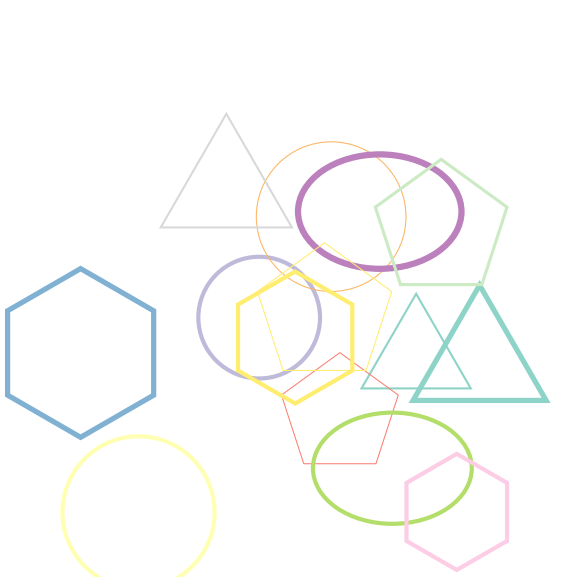[{"shape": "triangle", "thickness": 2.5, "radius": 0.66, "center": [0.83, 0.372]}, {"shape": "triangle", "thickness": 1, "radius": 0.55, "center": [0.721, 0.381]}, {"shape": "circle", "thickness": 2, "radius": 0.66, "center": [0.24, 0.112]}, {"shape": "circle", "thickness": 2, "radius": 0.53, "center": [0.449, 0.449]}, {"shape": "pentagon", "thickness": 0.5, "radius": 0.53, "center": [0.588, 0.282]}, {"shape": "hexagon", "thickness": 2.5, "radius": 0.73, "center": [0.14, 0.388]}, {"shape": "circle", "thickness": 0.5, "radius": 0.65, "center": [0.573, 0.624]}, {"shape": "oval", "thickness": 2, "radius": 0.69, "center": [0.679, 0.188]}, {"shape": "hexagon", "thickness": 2, "radius": 0.5, "center": [0.791, 0.113]}, {"shape": "triangle", "thickness": 1, "radius": 0.66, "center": [0.392, 0.671]}, {"shape": "oval", "thickness": 3, "radius": 0.71, "center": [0.658, 0.633]}, {"shape": "pentagon", "thickness": 1.5, "radius": 0.6, "center": [0.764, 0.603]}, {"shape": "hexagon", "thickness": 2, "radius": 0.57, "center": [0.511, 0.415]}, {"shape": "pentagon", "thickness": 0.5, "radius": 0.61, "center": [0.562, 0.457]}]